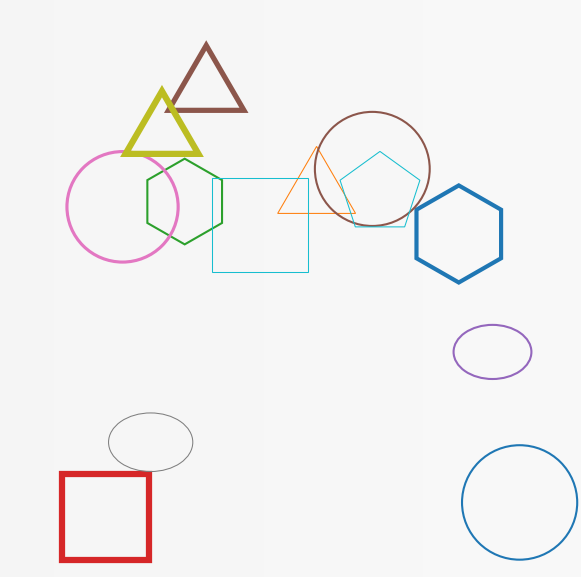[{"shape": "hexagon", "thickness": 2, "radius": 0.42, "center": [0.789, 0.594]}, {"shape": "circle", "thickness": 1, "radius": 0.5, "center": [0.894, 0.129]}, {"shape": "triangle", "thickness": 0.5, "radius": 0.39, "center": [0.545, 0.668]}, {"shape": "hexagon", "thickness": 1, "radius": 0.37, "center": [0.318, 0.65]}, {"shape": "square", "thickness": 3, "radius": 0.37, "center": [0.181, 0.104]}, {"shape": "oval", "thickness": 1, "radius": 0.33, "center": [0.847, 0.39]}, {"shape": "triangle", "thickness": 2.5, "radius": 0.37, "center": [0.355, 0.846]}, {"shape": "circle", "thickness": 1, "radius": 0.49, "center": [0.641, 0.707]}, {"shape": "circle", "thickness": 1.5, "radius": 0.48, "center": [0.211, 0.641]}, {"shape": "oval", "thickness": 0.5, "radius": 0.36, "center": [0.259, 0.233]}, {"shape": "triangle", "thickness": 3, "radius": 0.36, "center": [0.279, 0.769]}, {"shape": "square", "thickness": 0.5, "radius": 0.41, "center": [0.447, 0.609]}, {"shape": "pentagon", "thickness": 0.5, "radius": 0.36, "center": [0.654, 0.665]}]